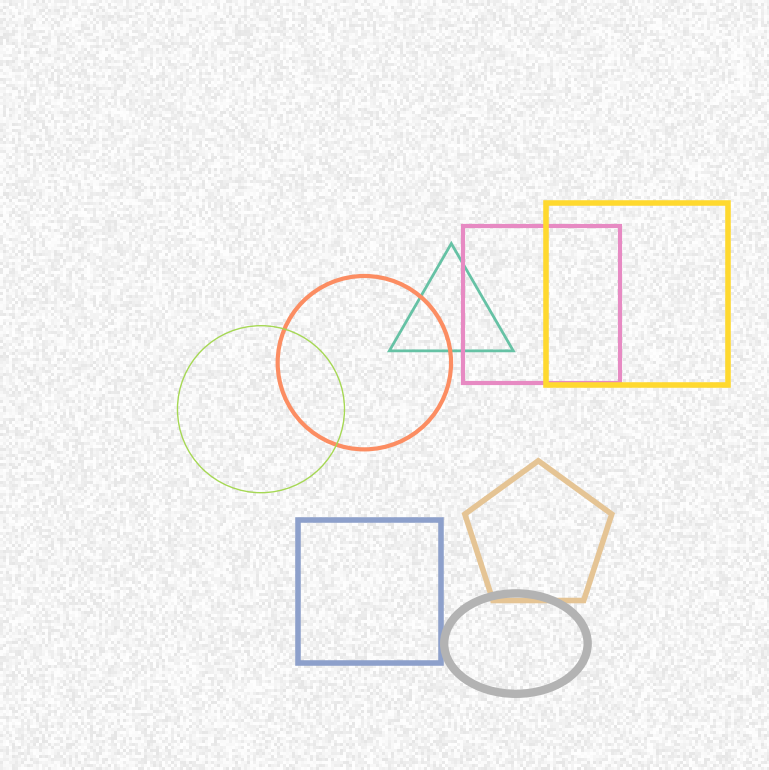[{"shape": "triangle", "thickness": 1, "radius": 0.46, "center": [0.586, 0.591]}, {"shape": "circle", "thickness": 1.5, "radius": 0.56, "center": [0.473, 0.529]}, {"shape": "square", "thickness": 2, "radius": 0.46, "center": [0.48, 0.232]}, {"shape": "square", "thickness": 1.5, "radius": 0.51, "center": [0.703, 0.604]}, {"shape": "circle", "thickness": 0.5, "radius": 0.54, "center": [0.339, 0.469]}, {"shape": "square", "thickness": 2, "radius": 0.59, "center": [0.828, 0.619]}, {"shape": "pentagon", "thickness": 2, "radius": 0.5, "center": [0.699, 0.301]}, {"shape": "oval", "thickness": 3, "radius": 0.47, "center": [0.67, 0.164]}]